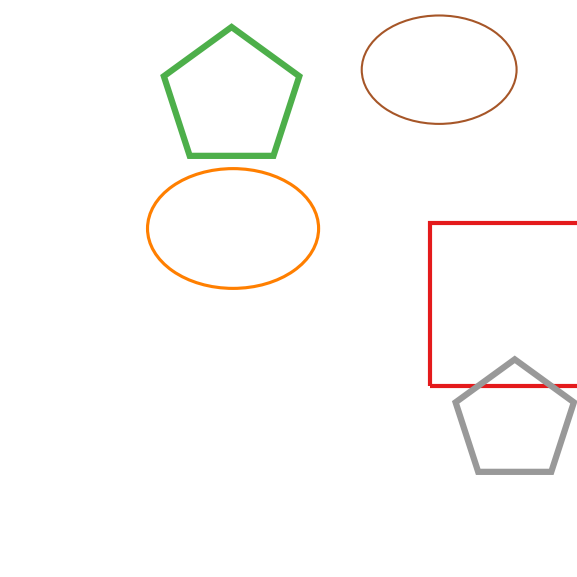[{"shape": "square", "thickness": 2, "radius": 0.71, "center": [0.885, 0.471]}, {"shape": "pentagon", "thickness": 3, "radius": 0.62, "center": [0.401, 0.829]}, {"shape": "oval", "thickness": 1.5, "radius": 0.74, "center": [0.404, 0.603]}, {"shape": "oval", "thickness": 1, "radius": 0.67, "center": [0.76, 0.878]}, {"shape": "pentagon", "thickness": 3, "radius": 0.54, "center": [0.891, 0.269]}]